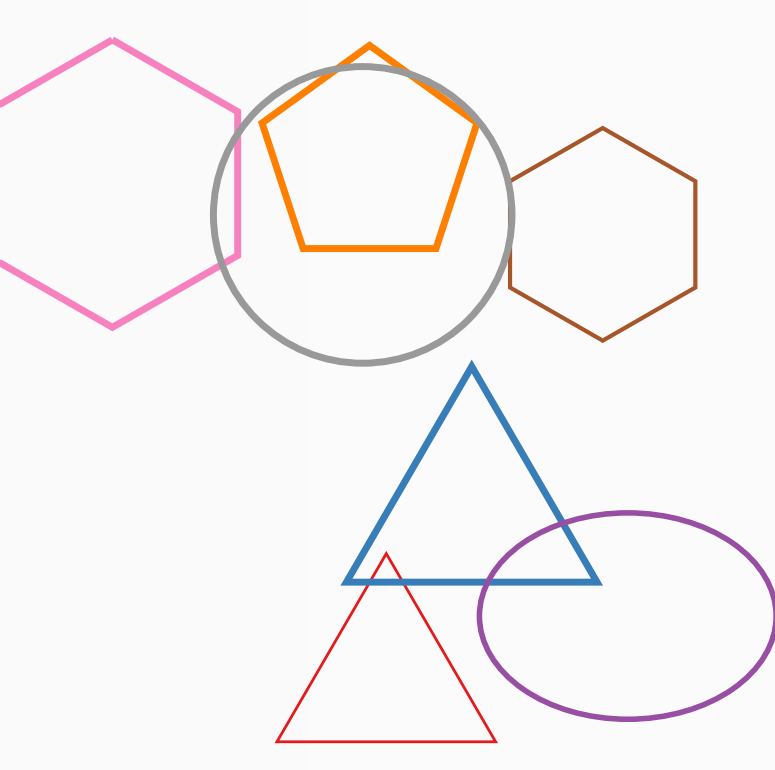[{"shape": "triangle", "thickness": 1, "radius": 0.81, "center": [0.498, 0.118]}, {"shape": "triangle", "thickness": 2.5, "radius": 0.93, "center": [0.609, 0.337]}, {"shape": "oval", "thickness": 2, "radius": 0.96, "center": [0.81, 0.2]}, {"shape": "pentagon", "thickness": 2.5, "radius": 0.73, "center": [0.477, 0.795]}, {"shape": "hexagon", "thickness": 1.5, "radius": 0.69, "center": [0.778, 0.696]}, {"shape": "hexagon", "thickness": 2.5, "radius": 0.93, "center": [0.145, 0.762]}, {"shape": "circle", "thickness": 2.5, "radius": 0.96, "center": [0.468, 0.721]}]